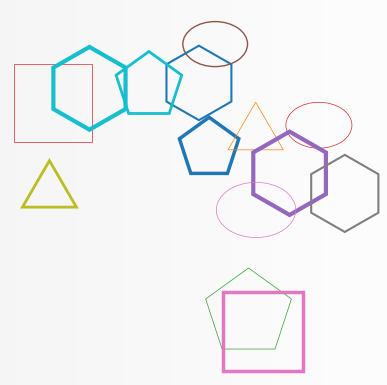[{"shape": "pentagon", "thickness": 2.5, "radius": 0.4, "center": [0.54, 0.615]}, {"shape": "hexagon", "thickness": 1.5, "radius": 0.48, "center": [0.513, 0.785]}, {"shape": "triangle", "thickness": 0.5, "radius": 0.41, "center": [0.66, 0.652]}, {"shape": "pentagon", "thickness": 0.5, "radius": 0.58, "center": [0.641, 0.188]}, {"shape": "oval", "thickness": 0.5, "radius": 0.43, "center": [0.823, 0.675]}, {"shape": "square", "thickness": 0.5, "radius": 0.5, "center": [0.137, 0.733]}, {"shape": "hexagon", "thickness": 3, "radius": 0.54, "center": [0.747, 0.55]}, {"shape": "oval", "thickness": 1, "radius": 0.42, "center": [0.555, 0.885]}, {"shape": "oval", "thickness": 0.5, "radius": 0.51, "center": [0.661, 0.455]}, {"shape": "square", "thickness": 2.5, "radius": 0.51, "center": [0.679, 0.139]}, {"shape": "hexagon", "thickness": 1.5, "radius": 0.5, "center": [0.89, 0.498]}, {"shape": "triangle", "thickness": 2, "radius": 0.4, "center": [0.128, 0.502]}, {"shape": "pentagon", "thickness": 2, "radius": 0.44, "center": [0.384, 0.777]}, {"shape": "hexagon", "thickness": 3, "radius": 0.54, "center": [0.231, 0.771]}]